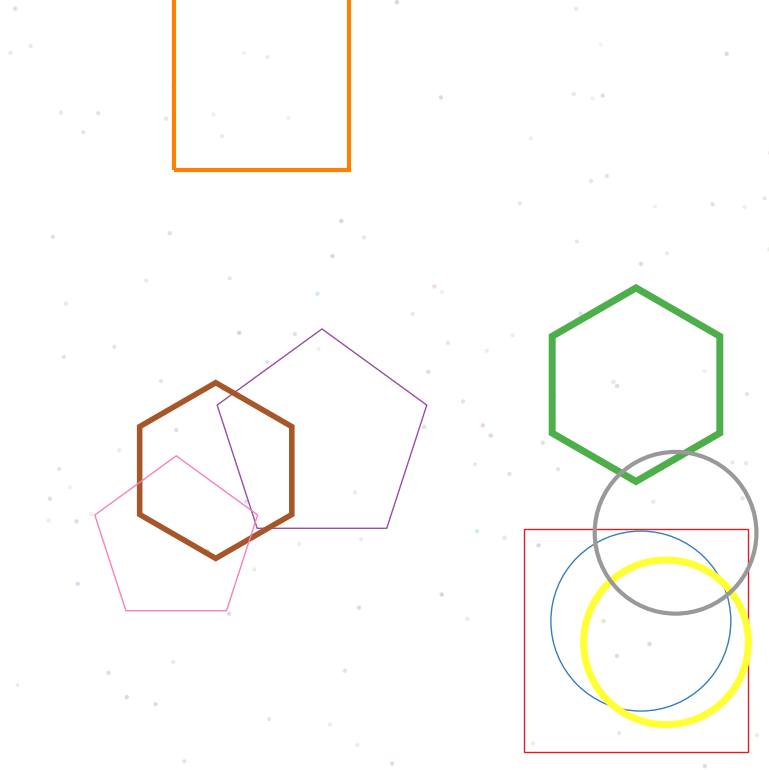[{"shape": "square", "thickness": 0.5, "radius": 0.72, "center": [0.826, 0.169]}, {"shape": "circle", "thickness": 0.5, "radius": 0.58, "center": [0.832, 0.193]}, {"shape": "hexagon", "thickness": 2.5, "radius": 0.63, "center": [0.826, 0.5]}, {"shape": "pentagon", "thickness": 0.5, "radius": 0.72, "center": [0.418, 0.43]}, {"shape": "square", "thickness": 1.5, "radius": 0.57, "center": [0.339, 0.892]}, {"shape": "circle", "thickness": 2.5, "radius": 0.53, "center": [0.865, 0.166]}, {"shape": "hexagon", "thickness": 2, "radius": 0.57, "center": [0.28, 0.389]}, {"shape": "pentagon", "thickness": 0.5, "radius": 0.56, "center": [0.229, 0.297]}, {"shape": "circle", "thickness": 1.5, "radius": 0.53, "center": [0.877, 0.308]}]